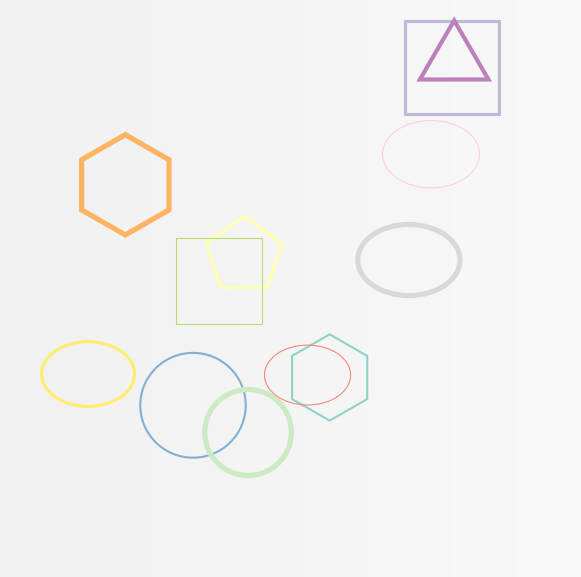[{"shape": "hexagon", "thickness": 1, "radius": 0.37, "center": [0.567, 0.345]}, {"shape": "pentagon", "thickness": 1.5, "radius": 0.34, "center": [0.42, 0.557]}, {"shape": "square", "thickness": 1.5, "radius": 0.4, "center": [0.777, 0.882]}, {"shape": "oval", "thickness": 0.5, "radius": 0.37, "center": [0.529, 0.35]}, {"shape": "circle", "thickness": 1, "radius": 0.45, "center": [0.332, 0.297]}, {"shape": "hexagon", "thickness": 2.5, "radius": 0.43, "center": [0.216, 0.679]}, {"shape": "square", "thickness": 0.5, "radius": 0.37, "center": [0.377, 0.512]}, {"shape": "oval", "thickness": 0.5, "radius": 0.42, "center": [0.742, 0.732]}, {"shape": "oval", "thickness": 2.5, "radius": 0.44, "center": [0.703, 0.549]}, {"shape": "triangle", "thickness": 2, "radius": 0.34, "center": [0.781, 0.896]}, {"shape": "circle", "thickness": 2.5, "radius": 0.37, "center": [0.427, 0.25]}, {"shape": "oval", "thickness": 1.5, "radius": 0.4, "center": [0.152, 0.352]}]